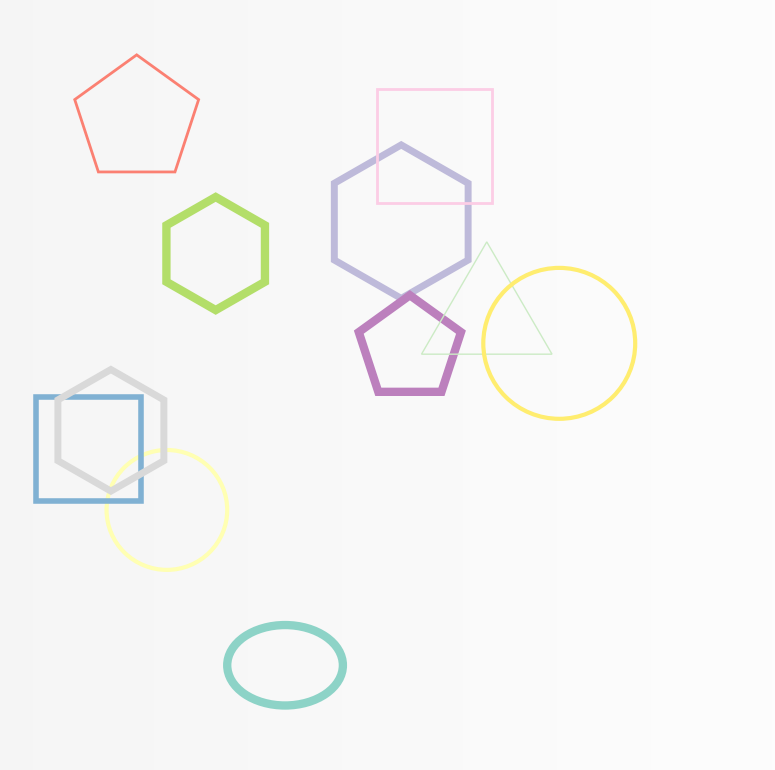[{"shape": "oval", "thickness": 3, "radius": 0.37, "center": [0.368, 0.136]}, {"shape": "circle", "thickness": 1.5, "radius": 0.39, "center": [0.215, 0.338]}, {"shape": "hexagon", "thickness": 2.5, "radius": 0.5, "center": [0.518, 0.712]}, {"shape": "pentagon", "thickness": 1, "radius": 0.42, "center": [0.176, 0.845]}, {"shape": "square", "thickness": 2, "radius": 0.34, "center": [0.114, 0.417]}, {"shape": "hexagon", "thickness": 3, "radius": 0.37, "center": [0.278, 0.671]}, {"shape": "square", "thickness": 1, "radius": 0.37, "center": [0.561, 0.81]}, {"shape": "hexagon", "thickness": 2.5, "radius": 0.39, "center": [0.143, 0.441]}, {"shape": "pentagon", "thickness": 3, "radius": 0.35, "center": [0.529, 0.547]}, {"shape": "triangle", "thickness": 0.5, "radius": 0.49, "center": [0.628, 0.589]}, {"shape": "circle", "thickness": 1.5, "radius": 0.49, "center": [0.722, 0.554]}]